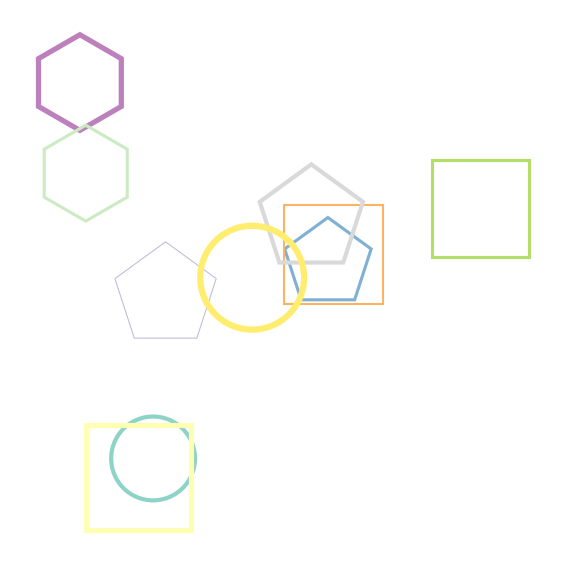[{"shape": "circle", "thickness": 2, "radius": 0.36, "center": [0.265, 0.205]}, {"shape": "square", "thickness": 2.5, "radius": 0.45, "center": [0.24, 0.173]}, {"shape": "pentagon", "thickness": 0.5, "radius": 0.46, "center": [0.287, 0.488]}, {"shape": "pentagon", "thickness": 1.5, "radius": 0.39, "center": [0.568, 0.544]}, {"shape": "square", "thickness": 1, "radius": 0.43, "center": [0.577, 0.558]}, {"shape": "square", "thickness": 1.5, "radius": 0.42, "center": [0.833, 0.638]}, {"shape": "pentagon", "thickness": 2, "radius": 0.47, "center": [0.539, 0.621]}, {"shape": "hexagon", "thickness": 2.5, "radius": 0.41, "center": [0.138, 0.856]}, {"shape": "hexagon", "thickness": 1.5, "radius": 0.42, "center": [0.148, 0.699]}, {"shape": "circle", "thickness": 3, "radius": 0.45, "center": [0.437, 0.518]}]